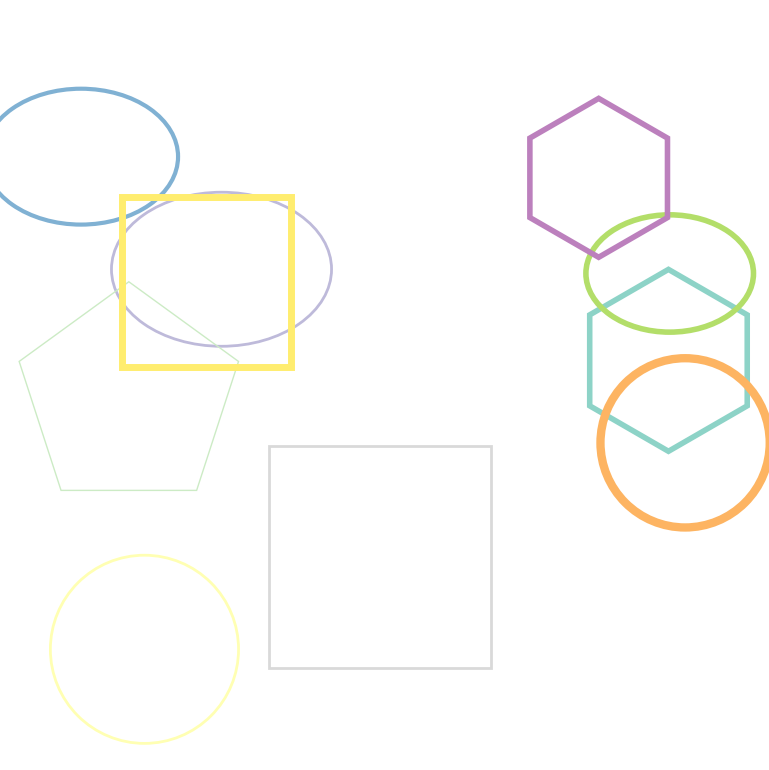[{"shape": "hexagon", "thickness": 2, "radius": 0.59, "center": [0.868, 0.532]}, {"shape": "circle", "thickness": 1, "radius": 0.61, "center": [0.188, 0.157]}, {"shape": "oval", "thickness": 1, "radius": 0.71, "center": [0.288, 0.65]}, {"shape": "oval", "thickness": 1.5, "radius": 0.63, "center": [0.105, 0.797]}, {"shape": "circle", "thickness": 3, "radius": 0.55, "center": [0.89, 0.425]}, {"shape": "oval", "thickness": 2, "radius": 0.54, "center": [0.87, 0.645]}, {"shape": "square", "thickness": 1, "radius": 0.72, "center": [0.494, 0.276]}, {"shape": "hexagon", "thickness": 2, "radius": 0.52, "center": [0.778, 0.769]}, {"shape": "pentagon", "thickness": 0.5, "radius": 0.75, "center": [0.167, 0.484]}, {"shape": "square", "thickness": 2.5, "radius": 0.55, "center": [0.268, 0.634]}]